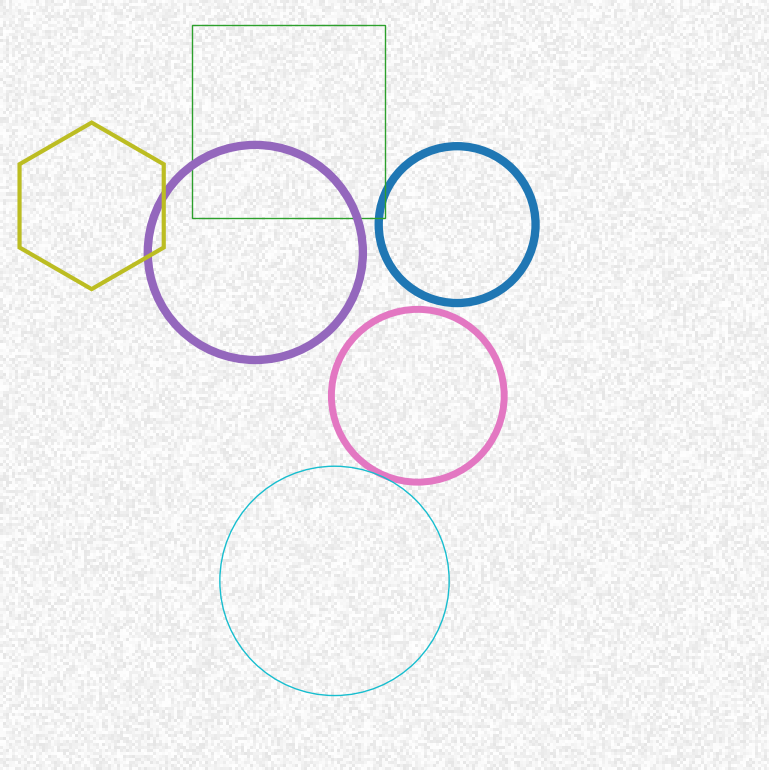[{"shape": "circle", "thickness": 3, "radius": 0.51, "center": [0.594, 0.708]}, {"shape": "square", "thickness": 0.5, "radius": 0.63, "center": [0.374, 0.842]}, {"shape": "circle", "thickness": 3, "radius": 0.7, "center": [0.332, 0.672]}, {"shape": "circle", "thickness": 2.5, "radius": 0.56, "center": [0.543, 0.486]}, {"shape": "hexagon", "thickness": 1.5, "radius": 0.54, "center": [0.119, 0.733]}, {"shape": "circle", "thickness": 0.5, "radius": 0.74, "center": [0.434, 0.246]}]